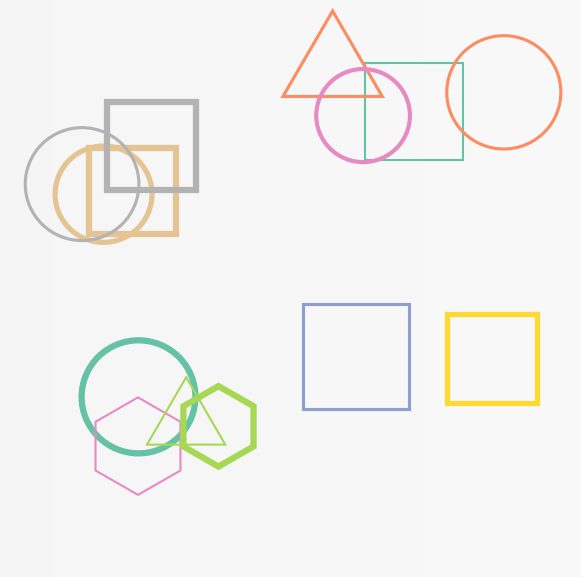[{"shape": "square", "thickness": 1, "radius": 0.42, "center": [0.712, 0.806]}, {"shape": "circle", "thickness": 3, "radius": 0.49, "center": [0.238, 0.312]}, {"shape": "triangle", "thickness": 1.5, "radius": 0.49, "center": [0.572, 0.881]}, {"shape": "circle", "thickness": 1.5, "radius": 0.49, "center": [0.867, 0.839]}, {"shape": "square", "thickness": 1.5, "radius": 0.46, "center": [0.613, 0.382]}, {"shape": "circle", "thickness": 2, "radius": 0.4, "center": [0.625, 0.799]}, {"shape": "hexagon", "thickness": 1, "radius": 0.42, "center": [0.237, 0.227]}, {"shape": "hexagon", "thickness": 3, "radius": 0.35, "center": [0.376, 0.261]}, {"shape": "triangle", "thickness": 1, "radius": 0.39, "center": [0.32, 0.268]}, {"shape": "square", "thickness": 2.5, "radius": 0.39, "center": [0.847, 0.378]}, {"shape": "circle", "thickness": 2.5, "radius": 0.42, "center": [0.178, 0.663]}, {"shape": "square", "thickness": 3, "radius": 0.37, "center": [0.228, 0.669]}, {"shape": "circle", "thickness": 1.5, "radius": 0.49, "center": [0.141, 0.68]}, {"shape": "square", "thickness": 3, "radius": 0.38, "center": [0.26, 0.746]}]